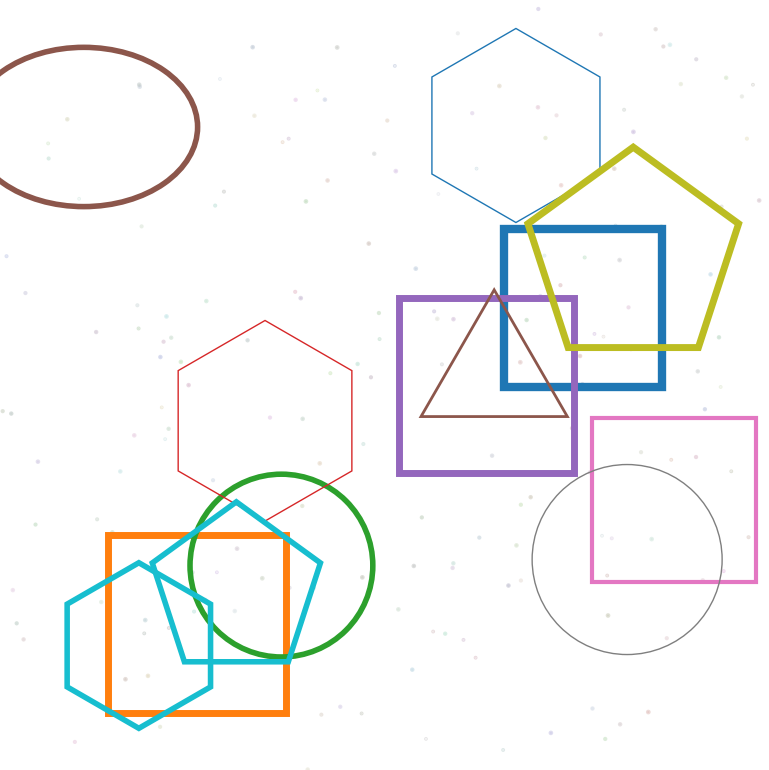[{"shape": "square", "thickness": 3, "radius": 0.51, "center": [0.757, 0.6]}, {"shape": "hexagon", "thickness": 0.5, "radius": 0.63, "center": [0.67, 0.837]}, {"shape": "square", "thickness": 2.5, "radius": 0.58, "center": [0.256, 0.19]}, {"shape": "circle", "thickness": 2, "radius": 0.59, "center": [0.365, 0.265]}, {"shape": "hexagon", "thickness": 0.5, "radius": 0.65, "center": [0.344, 0.454]}, {"shape": "square", "thickness": 2.5, "radius": 0.57, "center": [0.632, 0.5]}, {"shape": "triangle", "thickness": 1, "radius": 0.55, "center": [0.642, 0.514]}, {"shape": "oval", "thickness": 2, "radius": 0.74, "center": [0.109, 0.835]}, {"shape": "square", "thickness": 1.5, "radius": 0.53, "center": [0.876, 0.35]}, {"shape": "circle", "thickness": 0.5, "radius": 0.62, "center": [0.814, 0.273]}, {"shape": "pentagon", "thickness": 2.5, "radius": 0.72, "center": [0.822, 0.665]}, {"shape": "hexagon", "thickness": 2, "radius": 0.54, "center": [0.18, 0.162]}, {"shape": "pentagon", "thickness": 2, "radius": 0.57, "center": [0.307, 0.233]}]